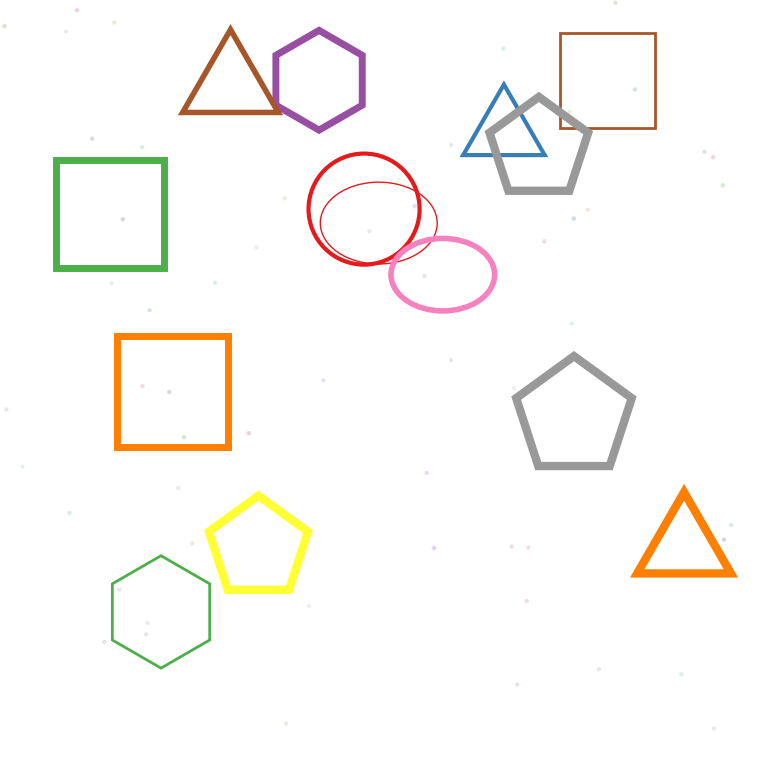[{"shape": "circle", "thickness": 1.5, "radius": 0.36, "center": [0.473, 0.728]}, {"shape": "oval", "thickness": 0.5, "radius": 0.38, "center": [0.492, 0.71]}, {"shape": "triangle", "thickness": 1.5, "radius": 0.31, "center": [0.654, 0.829]}, {"shape": "hexagon", "thickness": 1, "radius": 0.36, "center": [0.209, 0.205]}, {"shape": "square", "thickness": 2.5, "radius": 0.35, "center": [0.143, 0.722]}, {"shape": "hexagon", "thickness": 2.5, "radius": 0.32, "center": [0.414, 0.896]}, {"shape": "triangle", "thickness": 3, "radius": 0.35, "center": [0.888, 0.29]}, {"shape": "square", "thickness": 2.5, "radius": 0.36, "center": [0.224, 0.492]}, {"shape": "pentagon", "thickness": 3, "radius": 0.34, "center": [0.336, 0.289]}, {"shape": "triangle", "thickness": 2, "radius": 0.36, "center": [0.299, 0.89]}, {"shape": "square", "thickness": 1, "radius": 0.31, "center": [0.789, 0.896]}, {"shape": "oval", "thickness": 2, "radius": 0.34, "center": [0.575, 0.643]}, {"shape": "pentagon", "thickness": 3, "radius": 0.34, "center": [0.7, 0.807]}, {"shape": "pentagon", "thickness": 3, "radius": 0.39, "center": [0.745, 0.459]}]